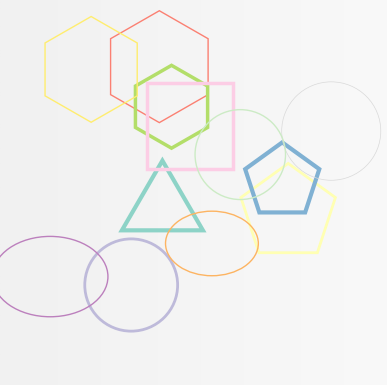[{"shape": "triangle", "thickness": 3, "radius": 0.6, "center": [0.419, 0.462]}, {"shape": "pentagon", "thickness": 2, "radius": 0.64, "center": [0.744, 0.447]}, {"shape": "circle", "thickness": 2, "radius": 0.6, "center": [0.339, 0.26]}, {"shape": "hexagon", "thickness": 1, "radius": 0.73, "center": [0.411, 0.827]}, {"shape": "pentagon", "thickness": 3, "radius": 0.5, "center": [0.728, 0.53]}, {"shape": "oval", "thickness": 1, "radius": 0.6, "center": [0.547, 0.368]}, {"shape": "hexagon", "thickness": 2.5, "radius": 0.54, "center": [0.443, 0.723]}, {"shape": "square", "thickness": 2.5, "radius": 0.55, "center": [0.49, 0.673]}, {"shape": "circle", "thickness": 0.5, "radius": 0.64, "center": [0.855, 0.66]}, {"shape": "oval", "thickness": 1, "radius": 0.75, "center": [0.129, 0.282]}, {"shape": "circle", "thickness": 1, "radius": 0.58, "center": [0.62, 0.598]}, {"shape": "hexagon", "thickness": 1, "radius": 0.69, "center": [0.235, 0.82]}]